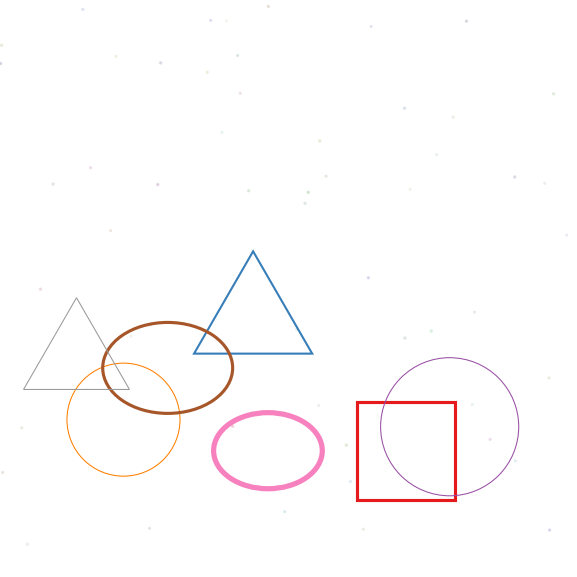[{"shape": "square", "thickness": 1.5, "radius": 0.43, "center": [0.703, 0.219]}, {"shape": "triangle", "thickness": 1, "radius": 0.59, "center": [0.438, 0.446]}, {"shape": "circle", "thickness": 0.5, "radius": 0.6, "center": [0.779, 0.26]}, {"shape": "circle", "thickness": 0.5, "radius": 0.49, "center": [0.214, 0.272]}, {"shape": "oval", "thickness": 1.5, "radius": 0.56, "center": [0.29, 0.362]}, {"shape": "oval", "thickness": 2.5, "radius": 0.47, "center": [0.464, 0.219]}, {"shape": "triangle", "thickness": 0.5, "radius": 0.53, "center": [0.132, 0.378]}]